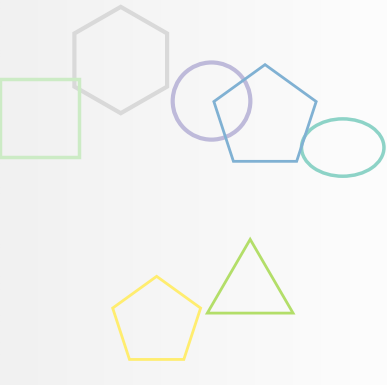[{"shape": "oval", "thickness": 2.5, "radius": 0.53, "center": [0.884, 0.617]}, {"shape": "circle", "thickness": 3, "radius": 0.5, "center": [0.546, 0.738]}, {"shape": "pentagon", "thickness": 2, "radius": 0.69, "center": [0.684, 0.693]}, {"shape": "triangle", "thickness": 2, "radius": 0.64, "center": [0.646, 0.251]}, {"shape": "hexagon", "thickness": 3, "radius": 0.69, "center": [0.312, 0.844]}, {"shape": "square", "thickness": 2.5, "radius": 0.51, "center": [0.101, 0.694]}, {"shape": "pentagon", "thickness": 2, "radius": 0.6, "center": [0.404, 0.163]}]